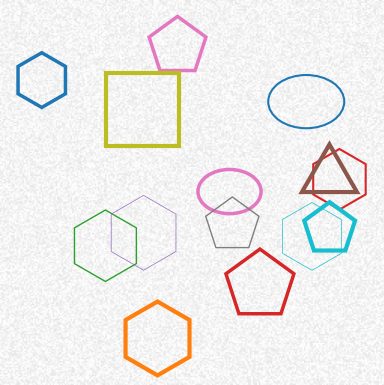[{"shape": "oval", "thickness": 1.5, "radius": 0.49, "center": [0.795, 0.736]}, {"shape": "hexagon", "thickness": 2.5, "radius": 0.36, "center": [0.108, 0.792]}, {"shape": "hexagon", "thickness": 3, "radius": 0.48, "center": [0.409, 0.121]}, {"shape": "hexagon", "thickness": 1, "radius": 0.46, "center": [0.274, 0.362]}, {"shape": "hexagon", "thickness": 1.5, "radius": 0.39, "center": [0.882, 0.534]}, {"shape": "pentagon", "thickness": 2.5, "radius": 0.46, "center": [0.675, 0.26]}, {"shape": "hexagon", "thickness": 0.5, "radius": 0.49, "center": [0.373, 0.395]}, {"shape": "triangle", "thickness": 3, "radius": 0.41, "center": [0.856, 0.542]}, {"shape": "pentagon", "thickness": 2.5, "radius": 0.39, "center": [0.461, 0.88]}, {"shape": "oval", "thickness": 2.5, "radius": 0.41, "center": [0.596, 0.502]}, {"shape": "pentagon", "thickness": 1, "radius": 0.36, "center": [0.604, 0.416]}, {"shape": "square", "thickness": 3, "radius": 0.48, "center": [0.37, 0.717]}, {"shape": "pentagon", "thickness": 3, "radius": 0.35, "center": [0.856, 0.405]}, {"shape": "hexagon", "thickness": 0.5, "radius": 0.44, "center": [0.81, 0.386]}]